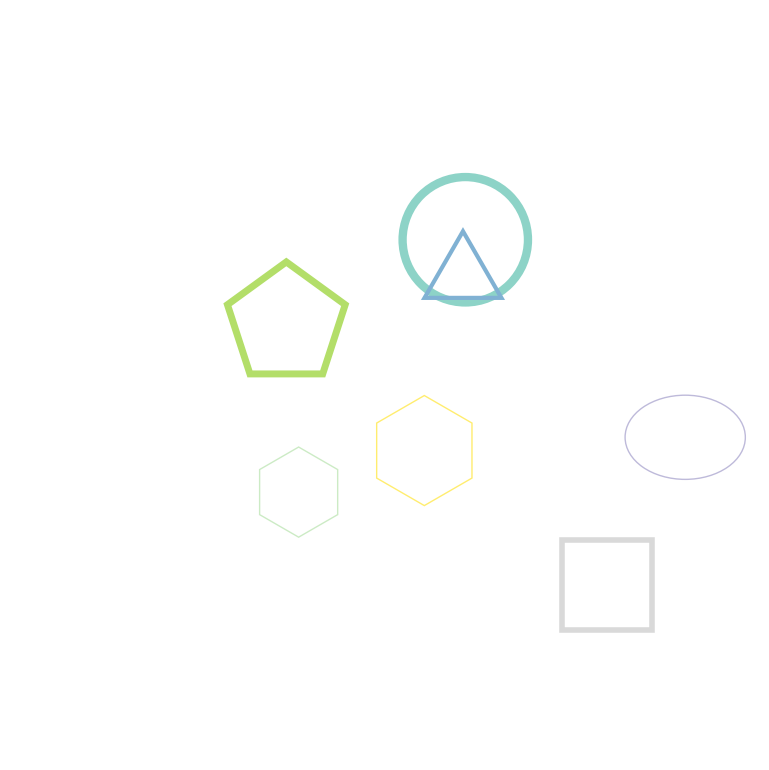[{"shape": "circle", "thickness": 3, "radius": 0.41, "center": [0.604, 0.689]}, {"shape": "oval", "thickness": 0.5, "radius": 0.39, "center": [0.89, 0.432]}, {"shape": "triangle", "thickness": 1.5, "radius": 0.29, "center": [0.601, 0.642]}, {"shape": "pentagon", "thickness": 2.5, "radius": 0.4, "center": [0.372, 0.579]}, {"shape": "square", "thickness": 2, "radius": 0.29, "center": [0.788, 0.24]}, {"shape": "hexagon", "thickness": 0.5, "radius": 0.29, "center": [0.388, 0.361]}, {"shape": "hexagon", "thickness": 0.5, "radius": 0.36, "center": [0.551, 0.415]}]